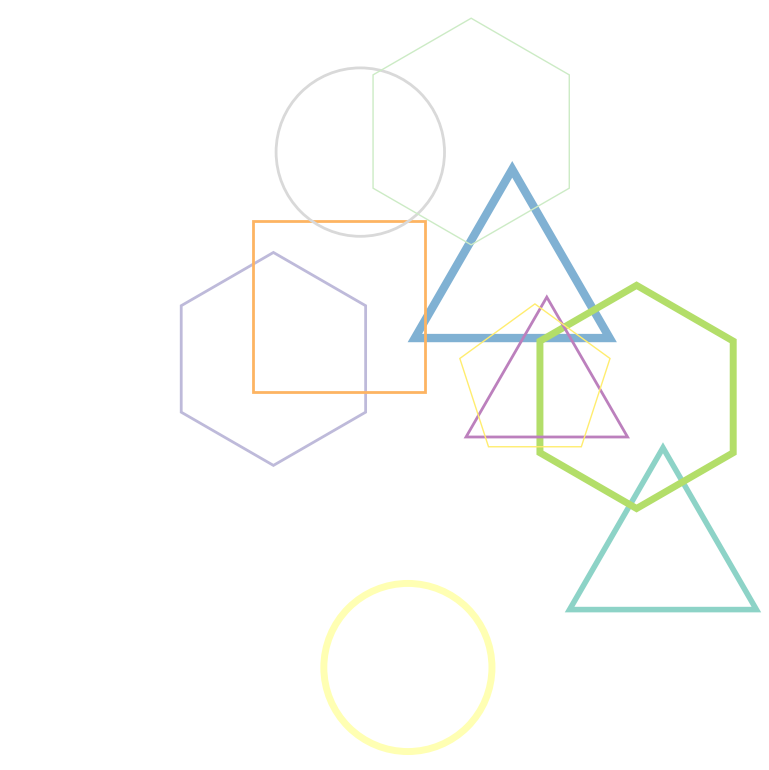[{"shape": "triangle", "thickness": 2, "radius": 0.7, "center": [0.861, 0.278]}, {"shape": "circle", "thickness": 2.5, "radius": 0.55, "center": [0.53, 0.133]}, {"shape": "hexagon", "thickness": 1, "radius": 0.69, "center": [0.355, 0.534]}, {"shape": "triangle", "thickness": 3, "radius": 0.73, "center": [0.665, 0.634]}, {"shape": "square", "thickness": 1, "radius": 0.56, "center": [0.44, 0.602]}, {"shape": "hexagon", "thickness": 2.5, "radius": 0.72, "center": [0.827, 0.485]}, {"shape": "circle", "thickness": 1, "radius": 0.55, "center": [0.468, 0.802]}, {"shape": "triangle", "thickness": 1, "radius": 0.61, "center": [0.71, 0.493]}, {"shape": "hexagon", "thickness": 0.5, "radius": 0.74, "center": [0.612, 0.829]}, {"shape": "pentagon", "thickness": 0.5, "radius": 0.51, "center": [0.695, 0.503]}]